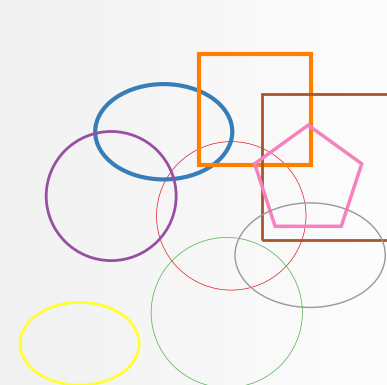[{"shape": "circle", "thickness": 0.5, "radius": 0.96, "center": [0.597, 0.439]}, {"shape": "oval", "thickness": 3, "radius": 0.88, "center": [0.423, 0.658]}, {"shape": "circle", "thickness": 0.5, "radius": 0.98, "center": [0.585, 0.188]}, {"shape": "circle", "thickness": 2, "radius": 0.84, "center": [0.287, 0.491]}, {"shape": "square", "thickness": 3, "radius": 0.72, "center": [0.659, 0.716]}, {"shape": "oval", "thickness": 2, "radius": 0.77, "center": [0.206, 0.107]}, {"shape": "square", "thickness": 2, "radius": 0.94, "center": [0.865, 0.566]}, {"shape": "pentagon", "thickness": 2.5, "radius": 0.73, "center": [0.795, 0.53]}, {"shape": "oval", "thickness": 1, "radius": 0.97, "center": [0.8, 0.337]}]